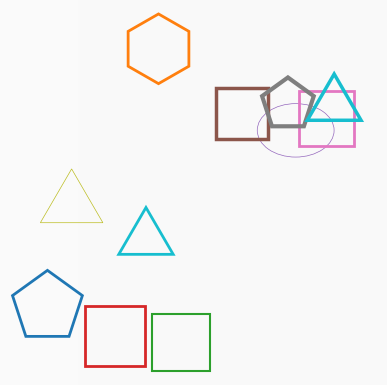[{"shape": "pentagon", "thickness": 2, "radius": 0.47, "center": [0.122, 0.203]}, {"shape": "hexagon", "thickness": 2, "radius": 0.45, "center": [0.409, 0.873]}, {"shape": "square", "thickness": 1.5, "radius": 0.37, "center": [0.467, 0.11]}, {"shape": "square", "thickness": 2, "radius": 0.39, "center": [0.296, 0.128]}, {"shape": "oval", "thickness": 0.5, "radius": 0.5, "center": [0.763, 0.661]}, {"shape": "square", "thickness": 2.5, "radius": 0.33, "center": [0.625, 0.706]}, {"shape": "square", "thickness": 2, "radius": 0.36, "center": [0.843, 0.691]}, {"shape": "pentagon", "thickness": 3, "radius": 0.35, "center": [0.743, 0.729]}, {"shape": "triangle", "thickness": 0.5, "radius": 0.47, "center": [0.185, 0.468]}, {"shape": "triangle", "thickness": 2.5, "radius": 0.4, "center": [0.862, 0.728]}, {"shape": "triangle", "thickness": 2, "radius": 0.41, "center": [0.377, 0.38]}]